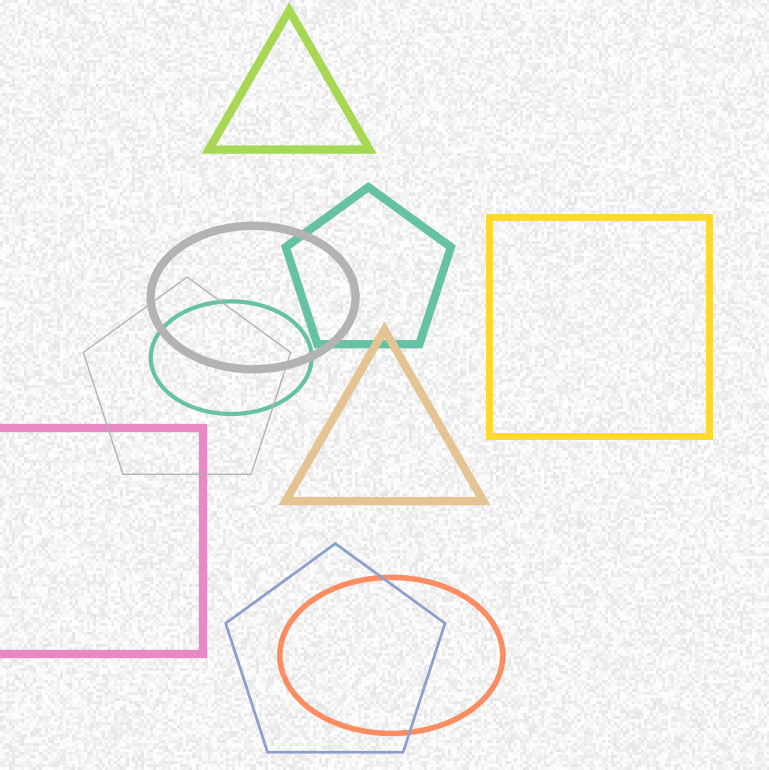[{"shape": "pentagon", "thickness": 3, "radius": 0.56, "center": [0.478, 0.644]}, {"shape": "oval", "thickness": 1.5, "radius": 0.52, "center": [0.3, 0.535]}, {"shape": "oval", "thickness": 2, "radius": 0.72, "center": [0.508, 0.149]}, {"shape": "pentagon", "thickness": 1, "radius": 0.75, "center": [0.436, 0.144]}, {"shape": "square", "thickness": 3, "radius": 0.73, "center": [0.117, 0.297]}, {"shape": "triangle", "thickness": 3, "radius": 0.6, "center": [0.376, 0.866]}, {"shape": "square", "thickness": 2.5, "radius": 0.71, "center": [0.778, 0.576]}, {"shape": "triangle", "thickness": 3, "radius": 0.74, "center": [0.499, 0.423]}, {"shape": "oval", "thickness": 3, "radius": 0.67, "center": [0.329, 0.614]}, {"shape": "pentagon", "thickness": 0.5, "radius": 0.71, "center": [0.243, 0.499]}]